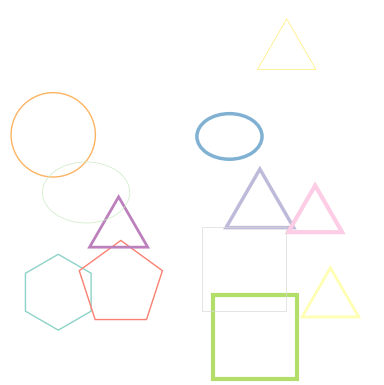[{"shape": "hexagon", "thickness": 1, "radius": 0.49, "center": [0.151, 0.241]}, {"shape": "triangle", "thickness": 2, "radius": 0.42, "center": [0.858, 0.219]}, {"shape": "triangle", "thickness": 2.5, "radius": 0.51, "center": [0.675, 0.459]}, {"shape": "pentagon", "thickness": 1, "radius": 0.57, "center": [0.314, 0.262]}, {"shape": "oval", "thickness": 2.5, "radius": 0.42, "center": [0.596, 0.646]}, {"shape": "circle", "thickness": 1, "radius": 0.55, "center": [0.138, 0.65]}, {"shape": "square", "thickness": 3, "radius": 0.55, "center": [0.663, 0.125]}, {"shape": "triangle", "thickness": 3, "radius": 0.4, "center": [0.819, 0.437]}, {"shape": "square", "thickness": 0.5, "radius": 0.54, "center": [0.634, 0.301]}, {"shape": "triangle", "thickness": 2, "radius": 0.44, "center": [0.308, 0.402]}, {"shape": "oval", "thickness": 0.5, "radius": 0.57, "center": [0.224, 0.5]}, {"shape": "triangle", "thickness": 0.5, "radius": 0.44, "center": [0.745, 0.864]}]